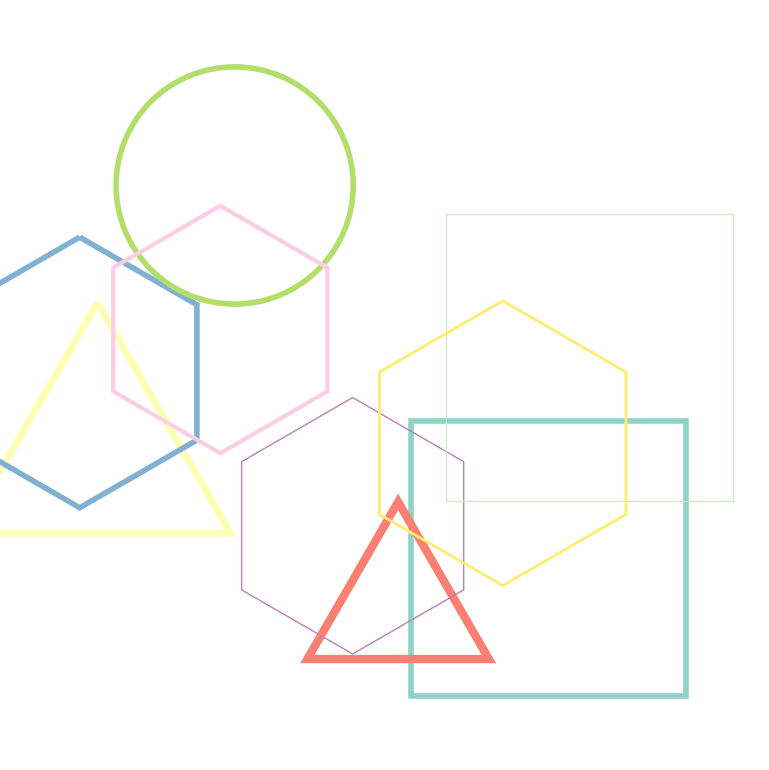[{"shape": "square", "thickness": 2, "radius": 0.89, "center": [0.712, 0.275]}, {"shape": "triangle", "thickness": 2.5, "radius": 1.0, "center": [0.127, 0.407]}, {"shape": "triangle", "thickness": 3, "radius": 0.68, "center": [0.517, 0.212]}, {"shape": "hexagon", "thickness": 2, "radius": 0.88, "center": [0.104, 0.516]}, {"shape": "circle", "thickness": 2, "radius": 0.77, "center": [0.305, 0.759]}, {"shape": "hexagon", "thickness": 1.5, "radius": 0.8, "center": [0.286, 0.572]}, {"shape": "hexagon", "thickness": 0.5, "radius": 0.83, "center": [0.458, 0.317]}, {"shape": "square", "thickness": 0.5, "radius": 0.93, "center": [0.766, 0.536]}, {"shape": "hexagon", "thickness": 1, "radius": 0.92, "center": [0.653, 0.424]}]